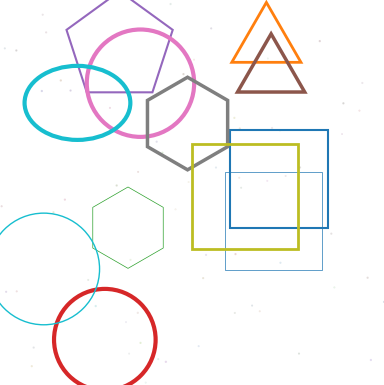[{"shape": "square", "thickness": 0.5, "radius": 0.63, "center": [0.71, 0.426]}, {"shape": "square", "thickness": 1.5, "radius": 0.64, "center": [0.724, 0.536]}, {"shape": "triangle", "thickness": 2, "radius": 0.52, "center": [0.692, 0.89]}, {"shape": "hexagon", "thickness": 0.5, "radius": 0.53, "center": [0.332, 0.409]}, {"shape": "circle", "thickness": 3, "radius": 0.66, "center": [0.272, 0.118]}, {"shape": "pentagon", "thickness": 1.5, "radius": 0.73, "center": [0.311, 0.878]}, {"shape": "triangle", "thickness": 2.5, "radius": 0.5, "center": [0.704, 0.811]}, {"shape": "circle", "thickness": 3, "radius": 0.7, "center": [0.365, 0.784]}, {"shape": "hexagon", "thickness": 2.5, "radius": 0.6, "center": [0.487, 0.679]}, {"shape": "square", "thickness": 2, "radius": 0.69, "center": [0.637, 0.489]}, {"shape": "oval", "thickness": 3, "radius": 0.69, "center": [0.201, 0.733]}, {"shape": "circle", "thickness": 1, "radius": 0.72, "center": [0.114, 0.301]}]